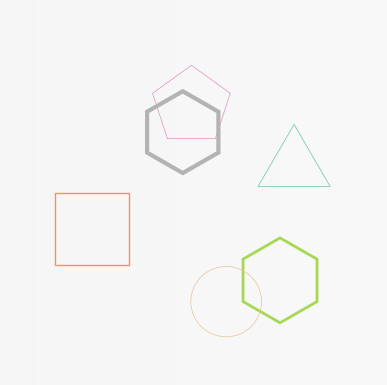[{"shape": "triangle", "thickness": 0.5, "radius": 0.54, "center": [0.759, 0.569]}, {"shape": "square", "thickness": 1, "radius": 0.47, "center": [0.238, 0.405]}, {"shape": "pentagon", "thickness": 0.5, "radius": 0.53, "center": [0.494, 0.725]}, {"shape": "hexagon", "thickness": 2, "radius": 0.55, "center": [0.723, 0.272]}, {"shape": "circle", "thickness": 0.5, "radius": 0.46, "center": [0.584, 0.217]}, {"shape": "hexagon", "thickness": 3, "radius": 0.53, "center": [0.472, 0.657]}]